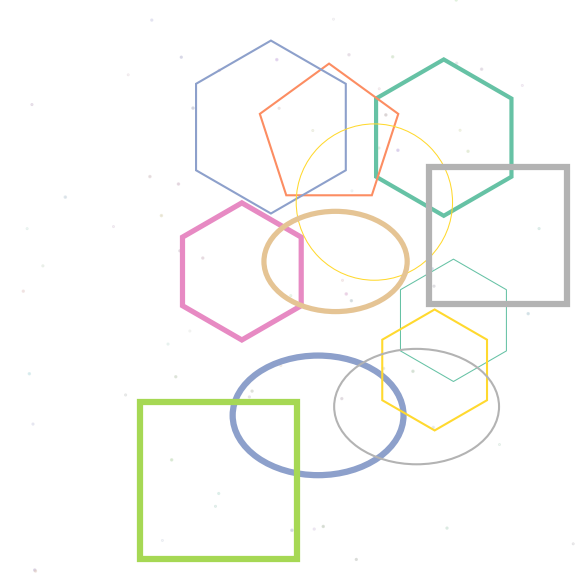[{"shape": "hexagon", "thickness": 0.5, "radius": 0.53, "center": [0.785, 0.444]}, {"shape": "hexagon", "thickness": 2, "radius": 0.68, "center": [0.768, 0.761]}, {"shape": "pentagon", "thickness": 1, "radius": 0.63, "center": [0.57, 0.763]}, {"shape": "hexagon", "thickness": 1, "radius": 0.75, "center": [0.469, 0.779]}, {"shape": "oval", "thickness": 3, "radius": 0.74, "center": [0.551, 0.28]}, {"shape": "hexagon", "thickness": 2.5, "radius": 0.59, "center": [0.419, 0.529]}, {"shape": "square", "thickness": 3, "radius": 0.68, "center": [0.379, 0.167]}, {"shape": "hexagon", "thickness": 1, "radius": 0.52, "center": [0.753, 0.359]}, {"shape": "circle", "thickness": 0.5, "radius": 0.68, "center": [0.648, 0.649]}, {"shape": "oval", "thickness": 2.5, "radius": 0.62, "center": [0.581, 0.546]}, {"shape": "oval", "thickness": 1, "radius": 0.71, "center": [0.721, 0.295]}, {"shape": "square", "thickness": 3, "radius": 0.6, "center": [0.862, 0.591]}]